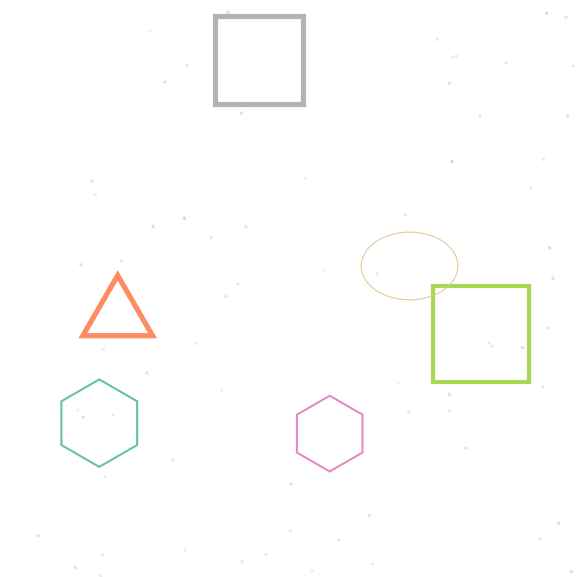[{"shape": "hexagon", "thickness": 1, "radius": 0.38, "center": [0.172, 0.266]}, {"shape": "triangle", "thickness": 2.5, "radius": 0.35, "center": [0.204, 0.453]}, {"shape": "hexagon", "thickness": 1, "radius": 0.33, "center": [0.571, 0.248]}, {"shape": "square", "thickness": 2, "radius": 0.42, "center": [0.833, 0.421]}, {"shape": "oval", "thickness": 0.5, "radius": 0.42, "center": [0.709, 0.539]}, {"shape": "square", "thickness": 2.5, "radius": 0.38, "center": [0.448, 0.895]}]